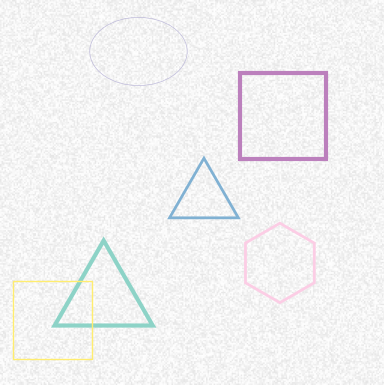[{"shape": "triangle", "thickness": 3, "radius": 0.74, "center": [0.269, 0.228]}, {"shape": "oval", "thickness": 0.5, "radius": 0.63, "center": [0.36, 0.866]}, {"shape": "triangle", "thickness": 2, "radius": 0.52, "center": [0.53, 0.486]}, {"shape": "hexagon", "thickness": 2, "radius": 0.52, "center": [0.727, 0.317]}, {"shape": "square", "thickness": 3, "radius": 0.56, "center": [0.735, 0.698]}, {"shape": "square", "thickness": 1, "radius": 0.51, "center": [0.137, 0.169]}]